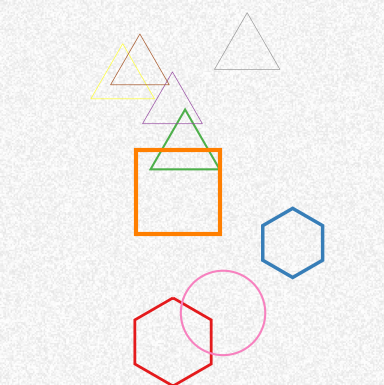[{"shape": "hexagon", "thickness": 2, "radius": 0.57, "center": [0.449, 0.112]}, {"shape": "hexagon", "thickness": 2.5, "radius": 0.45, "center": [0.76, 0.369]}, {"shape": "triangle", "thickness": 1.5, "radius": 0.52, "center": [0.481, 0.612]}, {"shape": "triangle", "thickness": 0.5, "radius": 0.45, "center": [0.448, 0.724]}, {"shape": "square", "thickness": 3, "radius": 0.54, "center": [0.462, 0.501]}, {"shape": "triangle", "thickness": 0.5, "radius": 0.48, "center": [0.319, 0.791]}, {"shape": "triangle", "thickness": 0.5, "radius": 0.44, "center": [0.363, 0.824]}, {"shape": "circle", "thickness": 1.5, "radius": 0.55, "center": [0.579, 0.187]}, {"shape": "triangle", "thickness": 0.5, "radius": 0.49, "center": [0.642, 0.869]}]